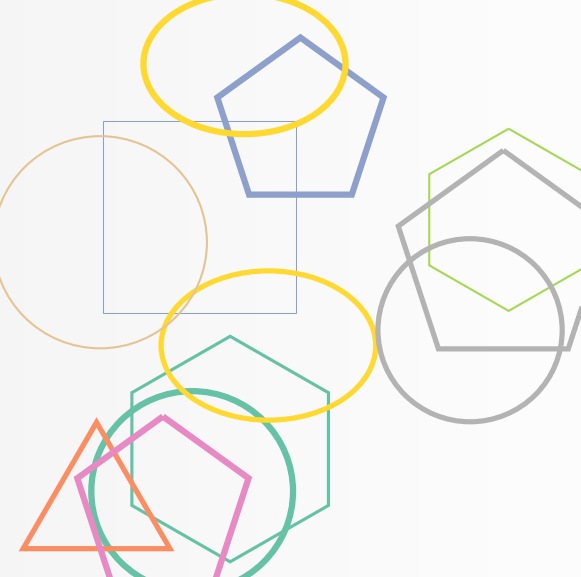[{"shape": "circle", "thickness": 3, "radius": 0.87, "center": [0.331, 0.148]}, {"shape": "hexagon", "thickness": 1.5, "radius": 0.98, "center": [0.396, 0.222]}, {"shape": "triangle", "thickness": 2.5, "radius": 0.73, "center": [0.166, 0.122]}, {"shape": "square", "thickness": 0.5, "radius": 0.83, "center": [0.343, 0.624]}, {"shape": "pentagon", "thickness": 3, "radius": 0.75, "center": [0.517, 0.784]}, {"shape": "pentagon", "thickness": 3, "radius": 0.77, "center": [0.28, 0.123]}, {"shape": "hexagon", "thickness": 1, "radius": 0.79, "center": [0.875, 0.619]}, {"shape": "oval", "thickness": 3, "radius": 0.87, "center": [0.421, 0.889]}, {"shape": "oval", "thickness": 2.5, "radius": 0.92, "center": [0.462, 0.401]}, {"shape": "circle", "thickness": 1, "radius": 0.92, "center": [0.172, 0.58]}, {"shape": "circle", "thickness": 2.5, "radius": 0.79, "center": [0.809, 0.427]}, {"shape": "pentagon", "thickness": 2.5, "radius": 0.95, "center": [0.866, 0.549]}]